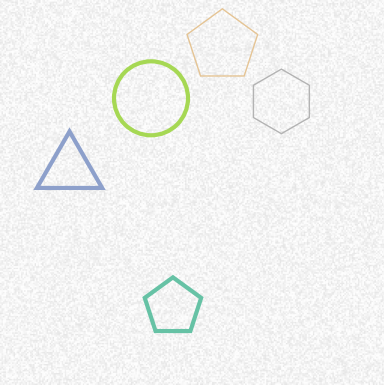[{"shape": "pentagon", "thickness": 3, "radius": 0.39, "center": [0.449, 0.203]}, {"shape": "triangle", "thickness": 3, "radius": 0.49, "center": [0.181, 0.561]}, {"shape": "circle", "thickness": 3, "radius": 0.48, "center": [0.392, 0.745]}, {"shape": "pentagon", "thickness": 1, "radius": 0.48, "center": [0.578, 0.881]}, {"shape": "hexagon", "thickness": 1, "radius": 0.42, "center": [0.731, 0.737]}]